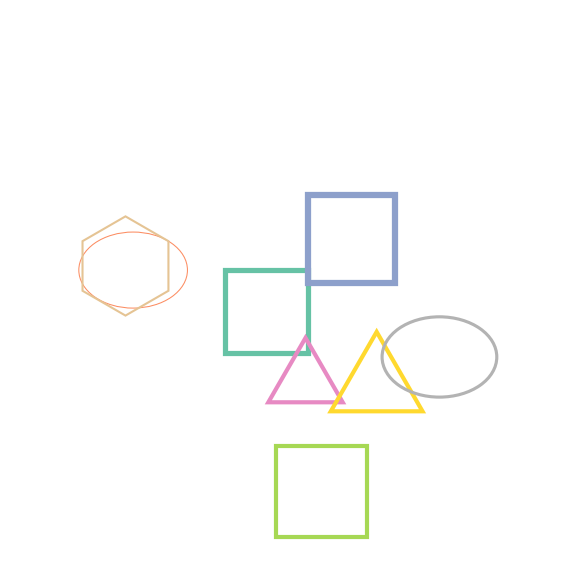[{"shape": "square", "thickness": 2.5, "radius": 0.36, "center": [0.461, 0.46]}, {"shape": "oval", "thickness": 0.5, "radius": 0.47, "center": [0.231, 0.531]}, {"shape": "square", "thickness": 3, "radius": 0.38, "center": [0.608, 0.585]}, {"shape": "triangle", "thickness": 2, "radius": 0.37, "center": [0.529, 0.34]}, {"shape": "square", "thickness": 2, "radius": 0.39, "center": [0.557, 0.148]}, {"shape": "triangle", "thickness": 2, "radius": 0.46, "center": [0.652, 0.333]}, {"shape": "hexagon", "thickness": 1, "radius": 0.43, "center": [0.217, 0.539]}, {"shape": "oval", "thickness": 1.5, "radius": 0.5, "center": [0.761, 0.381]}]